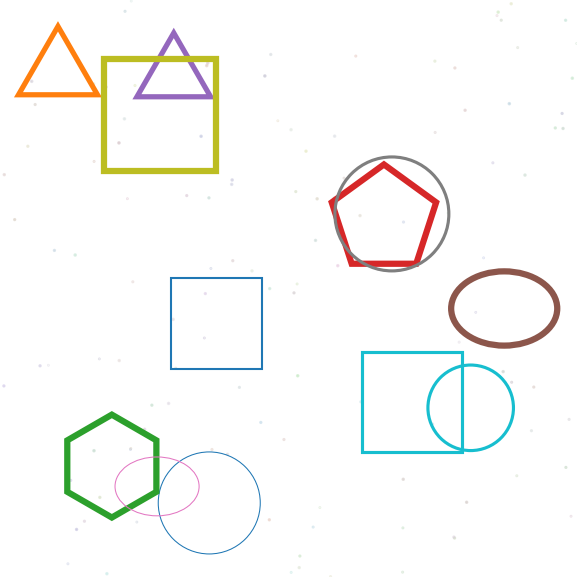[{"shape": "circle", "thickness": 0.5, "radius": 0.44, "center": [0.362, 0.128]}, {"shape": "square", "thickness": 1, "radius": 0.4, "center": [0.375, 0.439]}, {"shape": "triangle", "thickness": 2.5, "radius": 0.39, "center": [0.1, 0.875]}, {"shape": "hexagon", "thickness": 3, "radius": 0.45, "center": [0.194, 0.192]}, {"shape": "pentagon", "thickness": 3, "radius": 0.48, "center": [0.665, 0.619]}, {"shape": "triangle", "thickness": 2.5, "radius": 0.37, "center": [0.301, 0.868]}, {"shape": "oval", "thickness": 3, "radius": 0.46, "center": [0.873, 0.465]}, {"shape": "oval", "thickness": 0.5, "radius": 0.36, "center": [0.272, 0.157]}, {"shape": "circle", "thickness": 1.5, "radius": 0.49, "center": [0.679, 0.629]}, {"shape": "square", "thickness": 3, "radius": 0.48, "center": [0.278, 0.8]}, {"shape": "circle", "thickness": 1.5, "radius": 0.37, "center": [0.815, 0.293]}, {"shape": "square", "thickness": 1.5, "radius": 0.43, "center": [0.714, 0.303]}]